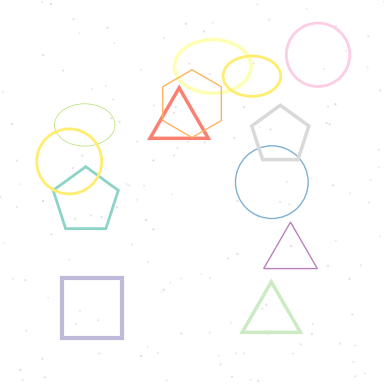[{"shape": "pentagon", "thickness": 2, "radius": 0.44, "center": [0.223, 0.478]}, {"shape": "oval", "thickness": 2.5, "radius": 0.5, "center": [0.553, 0.827]}, {"shape": "square", "thickness": 3, "radius": 0.39, "center": [0.239, 0.201]}, {"shape": "triangle", "thickness": 2.5, "radius": 0.44, "center": [0.465, 0.684]}, {"shape": "circle", "thickness": 1, "radius": 0.47, "center": [0.706, 0.527]}, {"shape": "hexagon", "thickness": 1, "radius": 0.44, "center": [0.499, 0.731]}, {"shape": "oval", "thickness": 0.5, "radius": 0.39, "center": [0.22, 0.675]}, {"shape": "circle", "thickness": 2, "radius": 0.41, "center": [0.826, 0.858]}, {"shape": "pentagon", "thickness": 2.5, "radius": 0.39, "center": [0.728, 0.649]}, {"shape": "triangle", "thickness": 1, "radius": 0.4, "center": [0.755, 0.343]}, {"shape": "triangle", "thickness": 2.5, "radius": 0.44, "center": [0.705, 0.181]}, {"shape": "circle", "thickness": 2, "radius": 0.42, "center": [0.18, 0.581]}, {"shape": "oval", "thickness": 2, "radius": 0.37, "center": [0.654, 0.802]}]